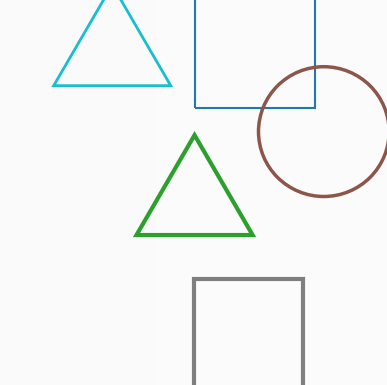[{"shape": "square", "thickness": 1.5, "radius": 0.78, "center": [0.657, 0.874]}, {"shape": "triangle", "thickness": 3, "radius": 0.87, "center": [0.502, 0.476]}, {"shape": "circle", "thickness": 2.5, "radius": 0.84, "center": [0.836, 0.658]}, {"shape": "square", "thickness": 3, "radius": 0.71, "center": [0.641, 0.134]}, {"shape": "triangle", "thickness": 2, "radius": 0.87, "center": [0.29, 0.865]}]